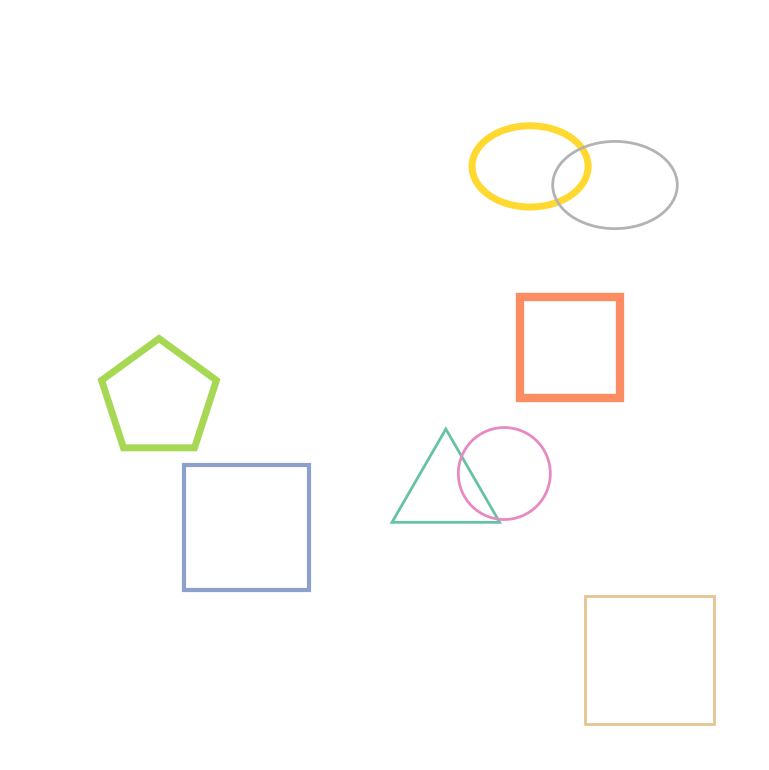[{"shape": "triangle", "thickness": 1, "radius": 0.4, "center": [0.579, 0.362]}, {"shape": "square", "thickness": 3, "radius": 0.33, "center": [0.74, 0.548]}, {"shape": "square", "thickness": 1.5, "radius": 0.41, "center": [0.32, 0.315]}, {"shape": "circle", "thickness": 1, "radius": 0.3, "center": [0.655, 0.385]}, {"shape": "pentagon", "thickness": 2.5, "radius": 0.39, "center": [0.206, 0.482]}, {"shape": "oval", "thickness": 2.5, "radius": 0.38, "center": [0.688, 0.784]}, {"shape": "square", "thickness": 1, "radius": 0.42, "center": [0.843, 0.142]}, {"shape": "oval", "thickness": 1, "radius": 0.4, "center": [0.799, 0.76]}]